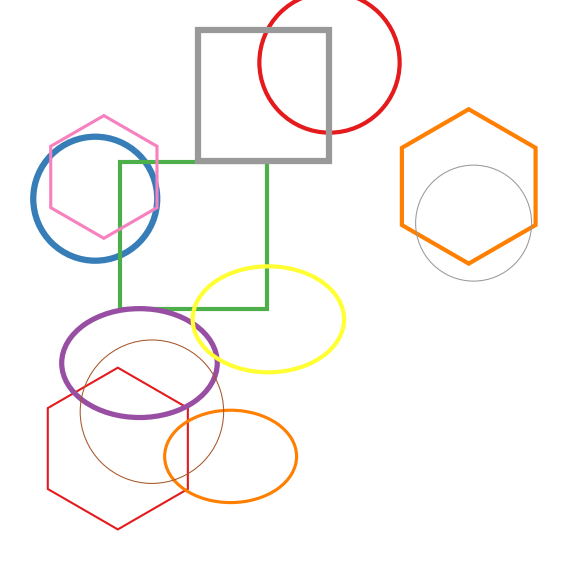[{"shape": "hexagon", "thickness": 1, "radius": 0.7, "center": [0.204, 0.222]}, {"shape": "circle", "thickness": 2, "radius": 0.61, "center": [0.571, 0.891]}, {"shape": "circle", "thickness": 3, "radius": 0.54, "center": [0.165, 0.655]}, {"shape": "square", "thickness": 2, "radius": 0.64, "center": [0.335, 0.591]}, {"shape": "oval", "thickness": 2.5, "radius": 0.67, "center": [0.242, 0.37]}, {"shape": "hexagon", "thickness": 2, "radius": 0.67, "center": [0.812, 0.676]}, {"shape": "oval", "thickness": 1.5, "radius": 0.57, "center": [0.399, 0.209]}, {"shape": "oval", "thickness": 2, "radius": 0.66, "center": [0.465, 0.446]}, {"shape": "circle", "thickness": 0.5, "radius": 0.62, "center": [0.263, 0.286]}, {"shape": "hexagon", "thickness": 1.5, "radius": 0.53, "center": [0.18, 0.693]}, {"shape": "circle", "thickness": 0.5, "radius": 0.5, "center": [0.82, 0.613]}, {"shape": "square", "thickness": 3, "radius": 0.57, "center": [0.456, 0.834]}]